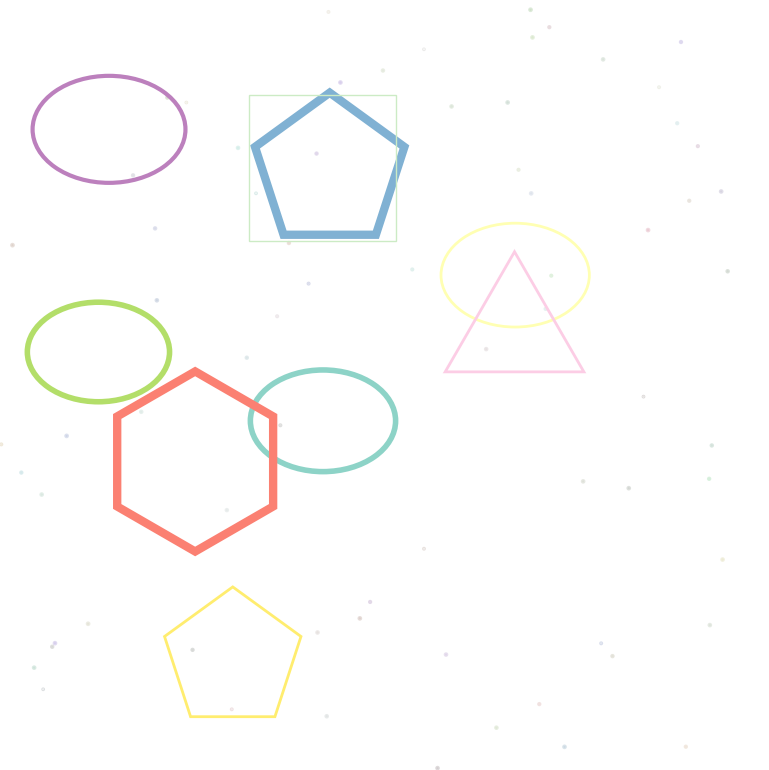[{"shape": "oval", "thickness": 2, "radius": 0.47, "center": [0.419, 0.454]}, {"shape": "oval", "thickness": 1, "radius": 0.48, "center": [0.669, 0.643]}, {"shape": "hexagon", "thickness": 3, "radius": 0.58, "center": [0.253, 0.401]}, {"shape": "pentagon", "thickness": 3, "radius": 0.51, "center": [0.428, 0.778]}, {"shape": "oval", "thickness": 2, "radius": 0.46, "center": [0.128, 0.543]}, {"shape": "triangle", "thickness": 1, "radius": 0.52, "center": [0.668, 0.569]}, {"shape": "oval", "thickness": 1.5, "radius": 0.5, "center": [0.142, 0.832]}, {"shape": "square", "thickness": 0.5, "radius": 0.47, "center": [0.419, 0.782]}, {"shape": "pentagon", "thickness": 1, "radius": 0.47, "center": [0.302, 0.145]}]